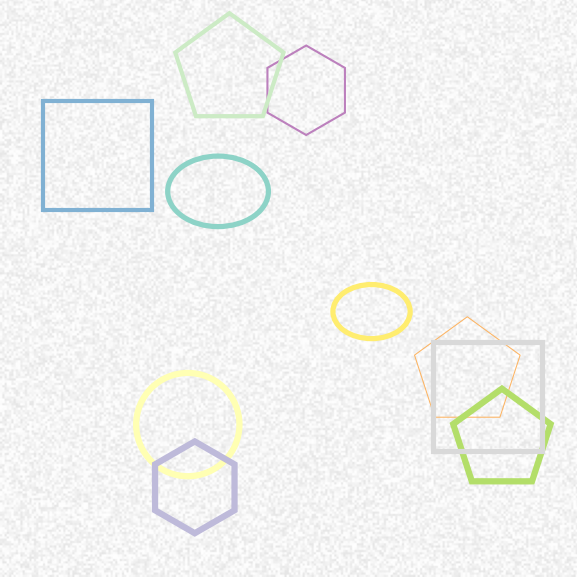[{"shape": "oval", "thickness": 2.5, "radius": 0.44, "center": [0.378, 0.668]}, {"shape": "circle", "thickness": 3, "radius": 0.45, "center": [0.325, 0.264]}, {"shape": "hexagon", "thickness": 3, "radius": 0.4, "center": [0.337, 0.155]}, {"shape": "square", "thickness": 2, "radius": 0.47, "center": [0.168, 0.73]}, {"shape": "pentagon", "thickness": 0.5, "radius": 0.48, "center": [0.809, 0.354]}, {"shape": "pentagon", "thickness": 3, "radius": 0.44, "center": [0.869, 0.237]}, {"shape": "square", "thickness": 2.5, "radius": 0.47, "center": [0.844, 0.312]}, {"shape": "hexagon", "thickness": 1, "radius": 0.39, "center": [0.53, 0.843]}, {"shape": "pentagon", "thickness": 2, "radius": 0.49, "center": [0.397, 0.878]}, {"shape": "oval", "thickness": 2.5, "radius": 0.33, "center": [0.643, 0.46]}]